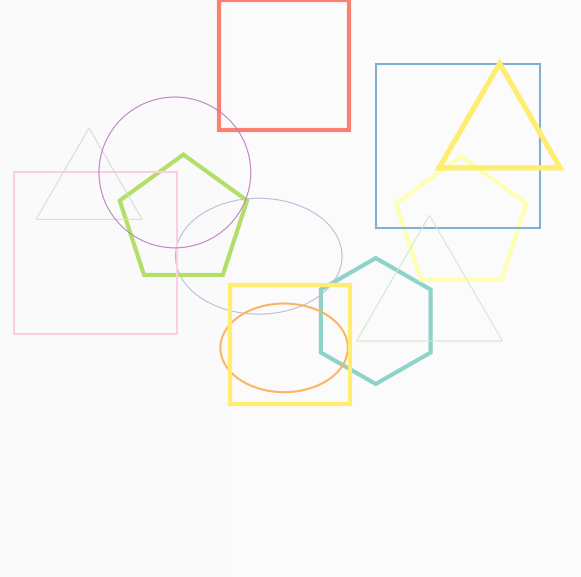[{"shape": "hexagon", "thickness": 2, "radius": 0.54, "center": [0.646, 0.443]}, {"shape": "pentagon", "thickness": 2, "radius": 0.59, "center": [0.794, 0.61]}, {"shape": "oval", "thickness": 0.5, "radius": 0.72, "center": [0.445, 0.555]}, {"shape": "square", "thickness": 2, "radius": 0.56, "center": [0.489, 0.886]}, {"shape": "square", "thickness": 1, "radius": 0.71, "center": [0.788, 0.746]}, {"shape": "oval", "thickness": 1, "radius": 0.55, "center": [0.489, 0.397]}, {"shape": "pentagon", "thickness": 2, "radius": 0.58, "center": [0.316, 0.616]}, {"shape": "square", "thickness": 1, "radius": 0.7, "center": [0.164, 0.56]}, {"shape": "triangle", "thickness": 0.5, "radius": 0.53, "center": [0.153, 0.672]}, {"shape": "circle", "thickness": 0.5, "radius": 0.65, "center": [0.301, 0.701]}, {"shape": "triangle", "thickness": 0.5, "radius": 0.73, "center": [0.739, 0.481]}, {"shape": "triangle", "thickness": 2.5, "radius": 0.6, "center": [0.86, 0.769]}, {"shape": "square", "thickness": 2, "radius": 0.51, "center": [0.499, 0.402]}]